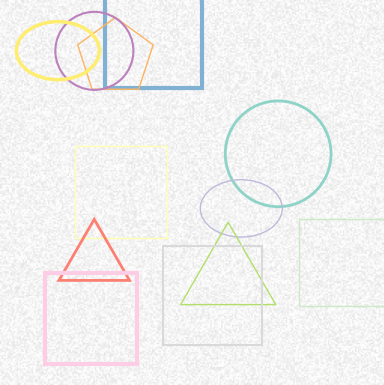[{"shape": "circle", "thickness": 2, "radius": 0.69, "center": [0.723, 0.601]}, {"shape": "square", "thickness": 1, "radius": 0.59, "center": [0.314, 0.502]}, {"shape": "oval", "thickness": 1, "radius": 0.53, "center": [0.627, 0.459]}, {"shape": "triangle", "thickness": 2, "radius": 0.53, "center": [0.245, 0.325]}, {"shape": "square", "thickness": 3, "radius": 0.63, "center": [0.399, 0.897]}, {"shape": "pentagon", "thickness": 1, "radius": 0.52, "center": [0.3, 0.852]}, {"shape": "triangle", "thickness": 1, "radius": 0.71, "center": [0.593, 0.28]}, {"shape": "square", "thickness": 3, "radius": 0.59, "center": [0.236, 0.173]}, {"shape": "square", "thickness": 1.5, "radius": 0.64, "center": [0.552, 0.232]}, {"shape": "circle", "thickness": 1.5, "radius": 0.51, "center": [0.245, 0.868]}, {"shape": "square", "thickness": 1, "radius": 0.57, "center": [0.89, 0.318]}, {"shape": "oval", "thickness": 2.5, "radius": 0.54, "center": [0.15, 0.868]}]